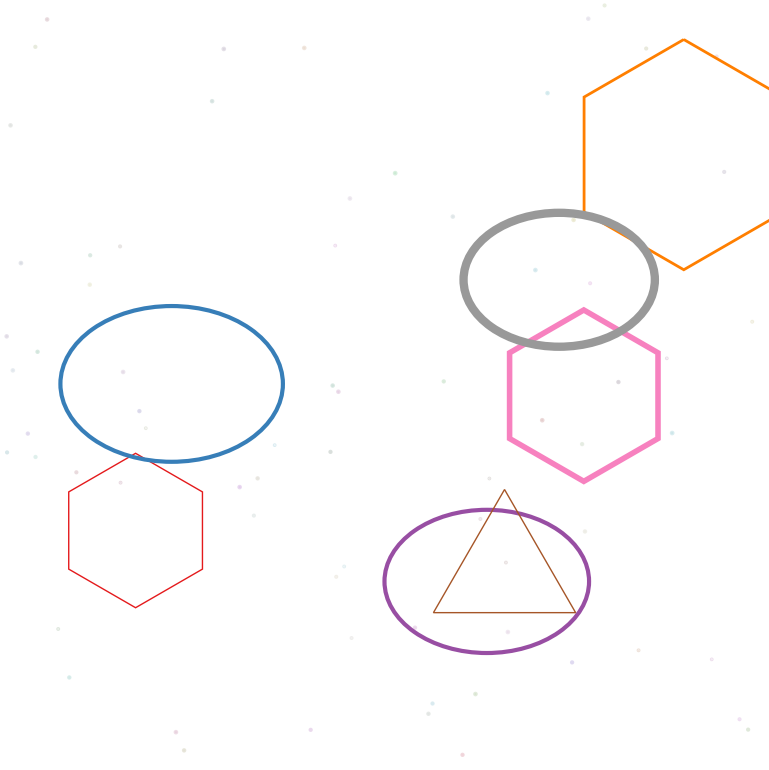[{"shape": "hexagon", "thickness": 0.5, "radius": 0.5, "center": [0.176, 0.311]}, {"shape": "oval", "thickness": 1.5, "radius": 0.72, "center": [0.223, 0.501]}, {"shape": "oval", "thickness": 1.5, "radius": 0.66, "center": [0.632, 0.245]}, {"shape": "hexagon", "thickness": 1, "radius": 0.75, "center": [0.888, 0.799]}, {"shape": "triangle", "thickness": 0.5, "radius": 0.53, "center": [0.655, 0.258]}, {"shape": "hexagon", "thickness": 2, "radius": 0.56, "center": [0.758, 0.486]}, {"shape": "oval", "thickness": 3, "radius": 0.62, "center": [0.726, 0.637]}]